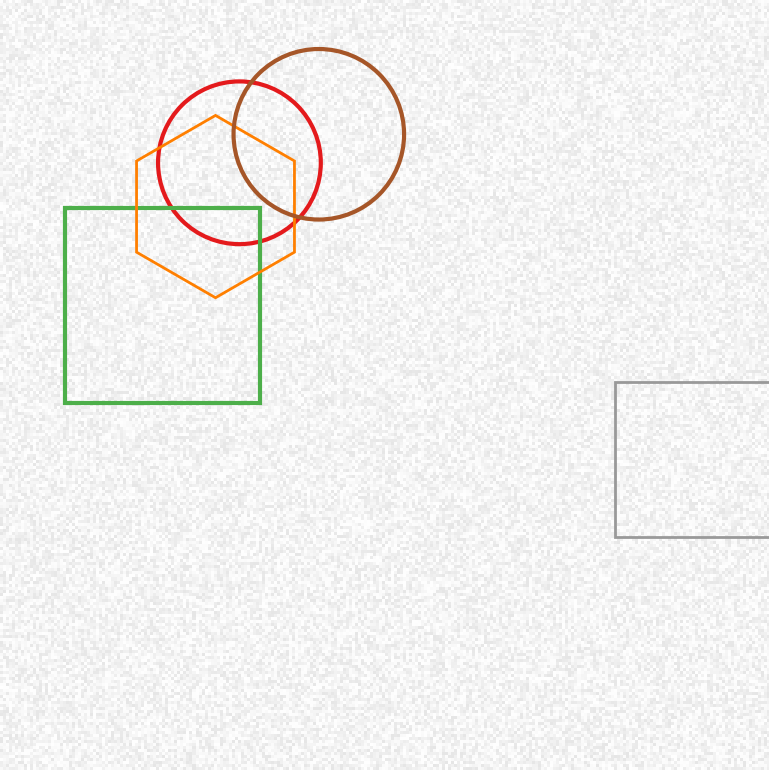[{"shape": "circle", "thickness": 1.5, "radius": 0.53, "center": [0.311, 0.789]}, {"shape": "square", "thickness": 1.5, "radius": 0.64, "center": [0.211, 0.603]}, {"shape": "hexagon", "thickness": 1, "radius": 0.59, "center": [0.28, 0.732]}, {"shape": "circle", "thickness": 1.5, "radius": 0.55, "center": [0.414, 0.826]}, {"shape": "square", "thickness": 1, "radius": 0.5, "center": [0.899, 0.403]}]